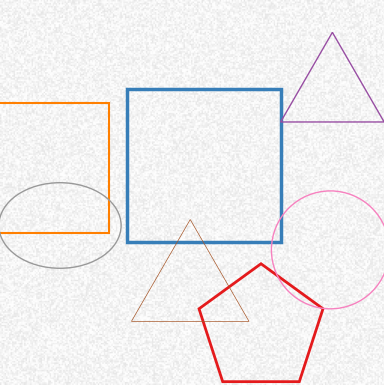[{"shape": "pentagon", "thickness": 2, "radius": 0.85, "center": [0.678, 0.146]}, {"shape": "square", "thickness": 2.5, "radius": 1.0, "center": [0.53, 0.57]}, {"shape": "triangle", "thickness": 1, "radius": 0.78, "center": [0.863, 0.761]}, {"shape": "square", "thickness": 1.5, "radius": 0.84, "center": [0.114, 0.563]}, {"shape": "triangle", "thickness": 0.5, "radius": 0.88, "center": [0.494, 0.253]}, {"shape": "circle", "thickness": 1, "radius": 0.77, "center": [0.858, 0.351]}, {"shape": "oval", "thickness": 1, "radius": 0.79, "center": [0.156, 0.414]}]